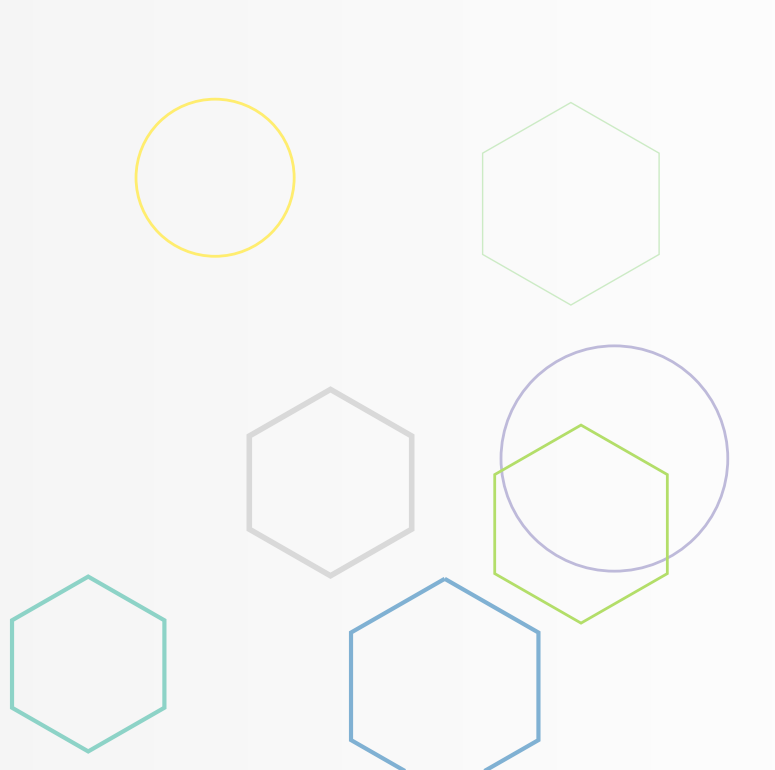[{"shape": "hexagon", "thickness": 1.5, "radius": 0.57, "center": [0.114, 0.138]}, {"shape": "circle", "thickness": 1, "radius": 0.73, "center": [0.793, 0.405]}, {"shape": "hexagon", "thickness": 1.5, "radius": 0.7, "center": [0.574, 0.109]}, {"shape": "hexagon", "thickness": 1, "radius": 0.64, "center": [0.75, 0.319]}, {"shape": "hexagon", "thickness": 2, "radius": 0.6, "center": [0.426, 0.373]}, {"shape": "hexagon", "thickness": 0.5, "radius": 0.66, "center": [0.737, 0.735]}, {"shape": "circle", "thickness": 1, "radius": 0.51, "center": [0.278, 0.769]}]